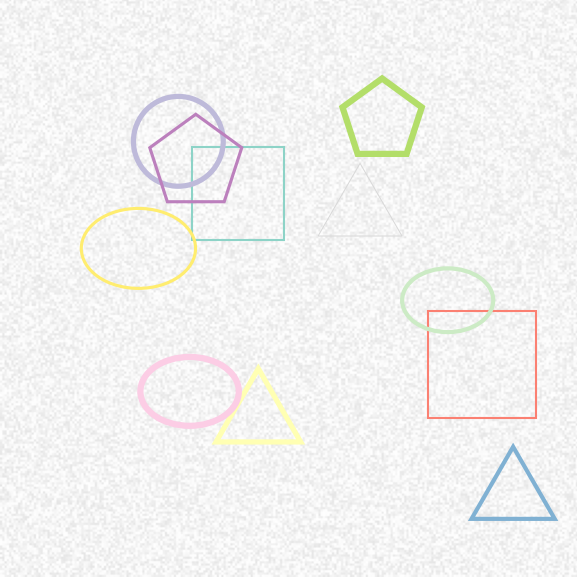[{"shape": "square", "thickness": 1, "radius": 0.4, "center": [0.412, 0.664]}, {"shape": "triangle", "thickness": 2.5, "radius": 0.42, "center": [0.447, 0.276]}, {"shape": "circle", "thickness": 2.5, "radius": 0.39, "center": [0.309, 0.754]}, {"shape": "square", "thickness": 1, "radius": 0.46, "center": [0.835, 0.367]}, {"shape": "triangle", "thickness": 2, "radius": 0.42, "center": [0.889, 0.142]}, {"shape": "pentagon", "thickness": 3, "radius": 0.36, "center": [0.662, 0.791]}, {"shape": "oval", "thickness": 3, "radius": 0.43, "center": [0.328, 0.321]}, {"shape": "triangle", "thickness": 0.5, "radius": 0.42, "center": [0.623, 0.632]}, {"shape": "pentagon", "thickness": 1.5, "radius": 0.42, "center": [0.339, 0.718]}, {"shape": "oval", "thickness": 2, "radius": 0.39, "center": [0.775, 0.479]}, {"shape": "oval", "thickness": 1.5, "radius": 0.49, "center": [0.24, 0.569]}]